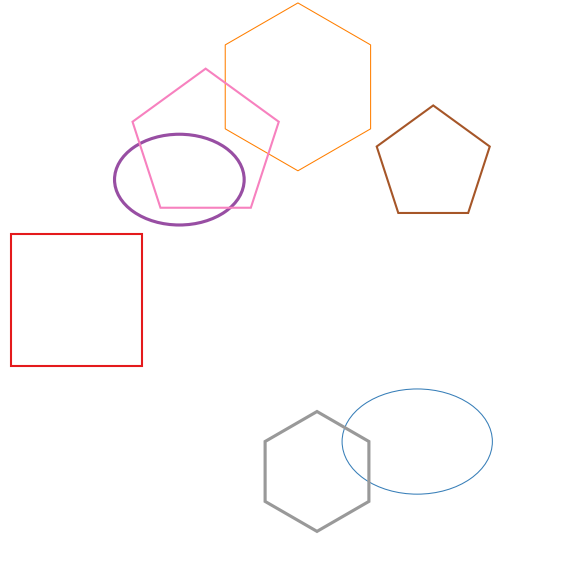[{"shape": "square", "thickness": 1, "radius": 0.57, "center": [0.133, 0.48]}, {"shape": "oval", "thickness": 0.5, "radius": 0.65, "center": [0.722, 0.235]}, {"shape": "oval", "thickness": 1.5, "radius": 0.56, "center": [0.311, 0.688]}, {"shape": "hexagon", "thickness": 0.5, "radius": 0.73, "center": [0.516, 0.849]}, {"shape": "pentagon", "thickness": 1, "radius": 0.51, "center": [0.75, 0.714]}, {"shape": "pentagon", "thickness": 1, "radius": 0.67, "center": [0.356, 0.747]}, {"shape": "hexagon", "thickness": 1.5, "radius": 0.52, "center": [0.549, 0.183]}]